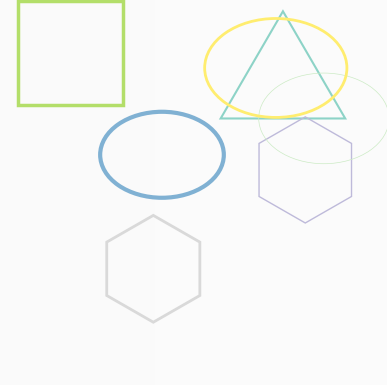[{"shape": "triangle", "thickness": 1.5, "radius": 0.93, "center": [0.73, 0.785]}, {"shape": "hexagon", "thickness": 1, "radius": 0.69, "center": [0.788, 0.559]}, {"shape": "oval", "thickness": 3, "radius": 0.8, "center": [0.418, 0.598]}, {"shape": "square", "thickness": 2.5, "radius": 0.68, "center": [0.182, 0.861]}, {"shape": "hexagon", "thickness": 2, "radius": 0.69, "center": [0.396, 0.302]}, {"shape": "oval", "thickness": 0.5, "radius": 0.84, "center": [0.836, 0.692]}, {"shape": "oval", "thickness": 2, "radius": 0.92, "center": [0.712, 0.823]}]